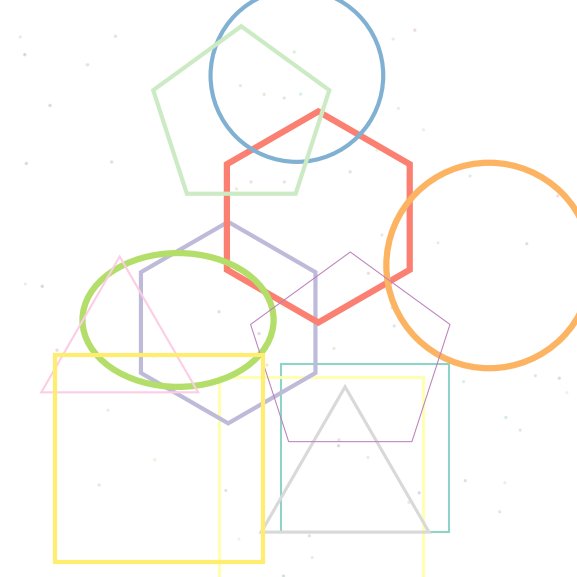[{"shape": "square", "thickness": 1, "radius": 0.73, "center": [0.633, 0.223]}, {"shape": "square", "thickness": 1.5, "radius": 0.88, "center": [0.555, 0.17]}, {"shape": "hexagon", "thickness": 2, "radius": 0.87, "center": [0.395, 0.441]}, {"shape": "hexagon", "thickness": 3, "radius": 0.91, "center": [0.551, 0.623]}, {"shape": "circle", "thickness": 2, "radius": 0.75, "center": [0.514, 0.868]}, {"shape": "circle", "thickness": 3, "radius": 0.89, "center": [0.847, 0.539]}, {"shape": "oval", "thickness": 3, "radius": 0.83, "center": [0.308, 0.445]}, {"shape": "triangle", "thickness": 1, "radius": 0.78, "center": [0.207, 0.398]}, {"shape": "triangle", "thickness": 1.5, "radius": 0.84, "center": [0.598, 0.162]}, {"shape": "pentagon", "thickness": 0.5, "radius": 0.91, "center": [0.607, 0.381]}, {"shape": "pentagon", "thickness": 2, "radius": 0.8, "center": [0.418, 0.793]}, {"shape": "square", "thickness": 2, "radius": 0.9, "center": [0.275, 0.205]}]